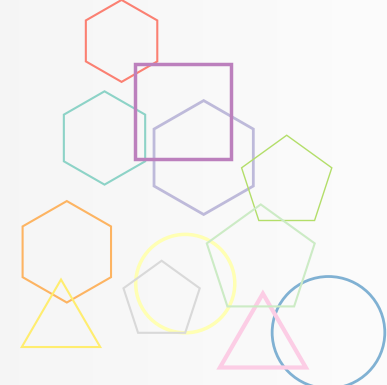[{"shape": "hexagon", "thickness": 1.5, "radius": 0.61, "center": [0.27, 0.642]}, {"shape": "circle", "thickness": 2.5, "radius": 0.64, "center": [0.478, 0.263]}, {"shape": "hexagon", "thickness": 2, "radius": 0.74, "center": [0.526, 0.591]}, {"shape": "hexagon", "thickness": 1.5, "radius": 0.53, "center": [0.314, 0.894]}, {"shape": "circle", "thickness": 2, "radius": 0.73, "center": [0.848, 0.136]}, {"shape": "hexagon", "thickness": 1.5, "radius": 0.66, "center": [0.172, 0.346]}, {"shape": "pentagon", "thickness": 1, "radius": 0.61, "center": [0.74, 0.526]}, {"shape": "triangle", "thickness": 3, "radius": 0.64, "center": [0.678, 0.109]}, {"shape": "pentagon", "thickness": 1.5, "radius": 0.52, "center": [0.417, 0.219]}, {"shape": "square", "thickness": 2.5, "radius": 0.62, "center": [0.472, 0.71]}, {"shape": "pentagon", "thickness": 1.5, "radius": 0.73, "center": [0.673, 0.323]}, {"shape": "triangle", "thickness": 1.5, "radius": 0.58, "center": [0.157, 0.157]}]